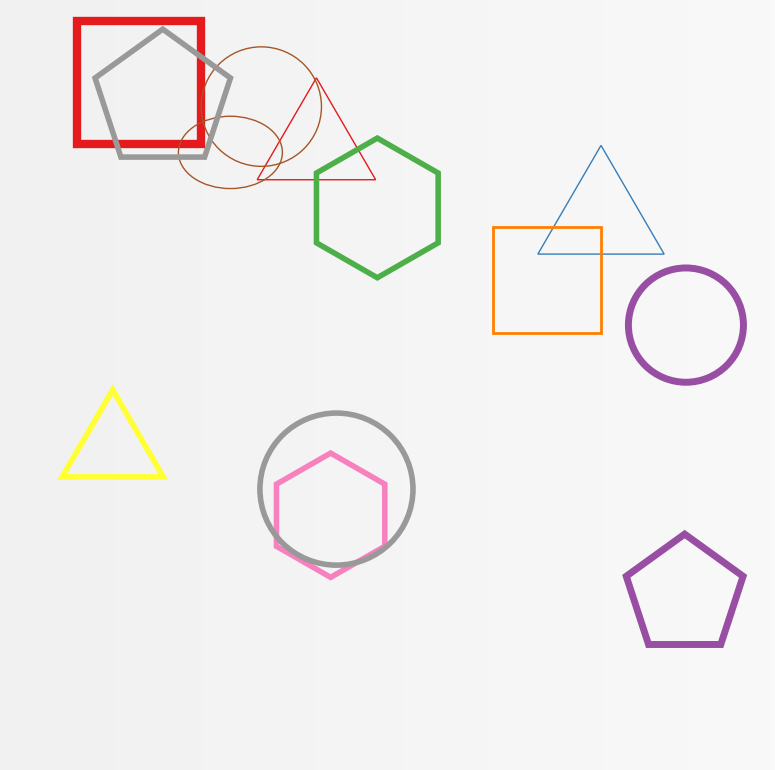[{"shape": "triangle", "thickness": 0.5, "radius": 0.44, "center": [0.408, 0.811]}, {"shape": "square", "thickness": 3, "radius": 0.4, "center": [0.18, 0.893]}, {"shape": "triangle", "thickness": 0.5, "radius": 0.47, "center": [0.775, 0.717]}, {"shape": "hexagon", "thickness": 2, "radius": 0.45, "center": [0.487, 0.73]}, {"shape": "pentagon", "thickness": 2.5, "radius": 0.4, "center": [0.883, 0.227]}, {"shape": "circle", "thickness": 2.5, "radius": 0.37, "center": [0.885, 0.578]}, {"shape": "square", "thickness": 1, "radius": 0.35, "center": [0.706, 0.636]}, {"shape": "triangle", "thickness": 2, "radius": 0.38, "center": [0.145, 0.418]}, {"shape": "circle", "thickness": 0.5, "radius": 0.39, "center": [0.337, 0.862]}, {"shape": "oval", "thickness": 0.5, "radius": 0.34, "center": [0.297, 0.802]}, {"shape": "hexagon", "thickness": 2, "radius": 0.4, "center": [0.427, 0.331]}, {"shape": "circle", "thickness": 2, "radius": 0.49, "center": [0.434, 0.365]}, {"shape": "pentagon", "thickness": 2, "radius": 0.46, "center": [0.21, 0.87]}]